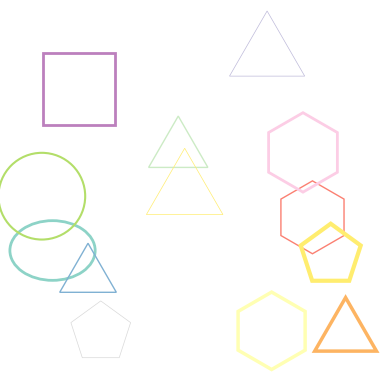[{"shape": "oval", "thickness": 2, "radius": 0.55, "center": [0.136, 0.349]}, {"shape": "hexagon", "thickness": 2.5, "radius": 0.5, "center": [0.705, 0.141]}, {"shape": "triangle", "thickness": 0.5, "radius": 0.56, "center": [0.694, 0.859]}, {"shape": "hexagon", "thickness": 1, "radius": 0.47, "center": [0.812, 0.436]}, {"shape": "triangle", "thickness": 1, "radius": 0.42, "center": [0.229, 0.283]}, {"shape": "triangle", "thickness": 2.5, "radius": 0.46, "center": [0.898, 0.134]}, {"shape": "circle", "thickness": 1.5, "radius": 0.56, "center": [0.109, 0.49]}, {"shape": "hexagon", "thickness": 2, "radius": 0.52, "center": [0.787, 0.604]}, {"shape": "pentagon", "thickness": 0.5, "radius": 0.41, "center": [0.262, 0.137]}, {"shape": "square", "thickness": 2, "radius": 0.47, "center": [0.205, 0.769]}, {"shape": "triangle", "thickness": 1, "radius": 0.44, "center": [0.463, 0.61]}, {"shape": "triangle", "thickness": 0.5, "radius": 0.57, "center": [0.48, 0.5]}, {"shape": "pentagon", "thickness": 3, "radius": 0.41, "center": [0.859, 0.337]}]